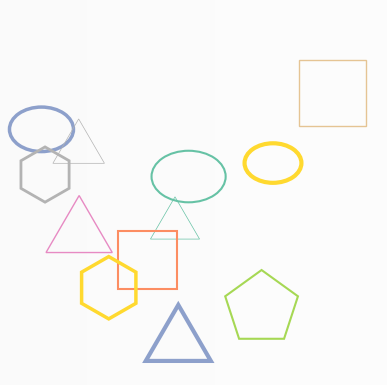[{"shape": "oval", "thickness": 1.5, "radius": 0.48, "center": [0.487, 0.541]}, {"shape": "triangle", "thickness": 0.5, "radius": 0.37, "center": [0.452, 0.416]}, {"shape": "square", "thickness": 1.5, "radius": 0.38, "center": [0.381, 0.325]}, {"shape": "oval", "thickness": 2.5, "radius": 0.41, "center": [0.107, 0.664]}, {"shape": "triangle", "thickness": 3, "radius": 0.48, "center": [0.46, 0.111]}, {"shape": "triangle", "thickness": 1, "radius": 0.49, "center": [0.204, 0.393]}, {"shape": "pentagon", "thickness": 1.5, "radius": 0.49, "center": [0.675, 0.2]}, {"shape": "hexagon", "thickness": 2.5, "radius": 0.4, "center": [0.281, 0.253]}, {"shape": "oval", "thickness": 3, "radius": 0.37, "center": [0.704, 0.576]}, {"shape": "square", "thickness": 1, "radius": 0.43, "center": [0.857, 0.759]}, {"shape": "triangle", "thickness": 0.5, "radius": 0.38, "center": [0.203, 0.614]}, {"shape": "hexagon", "thickness": 2, "radius": 0.36, "center": [0.116, 0.547]}]